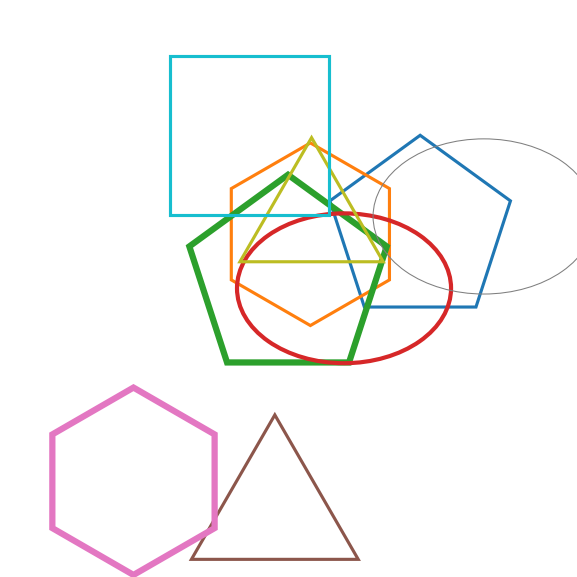[{"shape": "pentagon", "thickness": 1.5, "radius": 0.82, "center": [0.728, 0.6]}, {"shape": "hexagon", "thickness": 1.5, "radius": 0.79, "center": [0.537, 0.594]}, {"shape": "pentagon", "thickness": 3, "radius": 0.9, "center": [0.499, 0.517]}, {"shape": "oval", "thickness": 2, "radius": 0.93, "center": [0.596, 0.5]}, {"shape": "triangle", "thickness": 1.5, "radius": 0.83, "center": [0.476, 0.114]}, {"shape": "hexagon", "thickness": 3, "radius": 0.81, "center": [0.231, 0.166]}, {"shape": "oval", "thickness": 0.5, "radius": 0.96, "center": [0.838, 0.624]}, {"shape": "triangle", "thickness": 1.5, "radius": 0.72, "center": [0.54, 0.617]}, {"shape": "square", "thickness": 1.5, "radius": 0.69, "center": [0.431, 0.765]}]